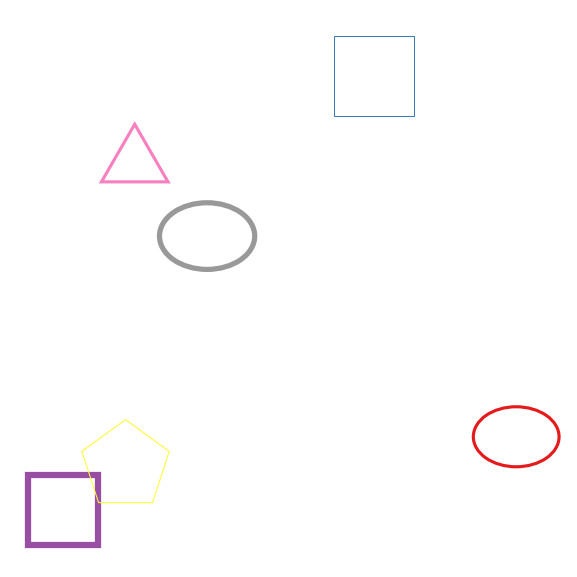[{"shape": "oval", "thickness": 1.5, "radius": 0.37, "center": [0.894, 0.243]}, {"shape": "square", "thickness": 0.5, "radius": 0.35, "center": [0.647, 0.867]}, {"shape": "square", "thickness": 3, "radius": 0.3, "center": [0.109, 0.116]}, {"shape": "pentagon", "thickness": 0.5, "radius": 0.4, "center": [0.217, 0.193]}, {"shape": "triangle", "thickness": 1.5, "radius": 0.33, "center": [0.233, 0.717]}, {"shape": "oval", "thickness": 2.5, "radius": 0.41, "center": [0.359, 0.59]}]